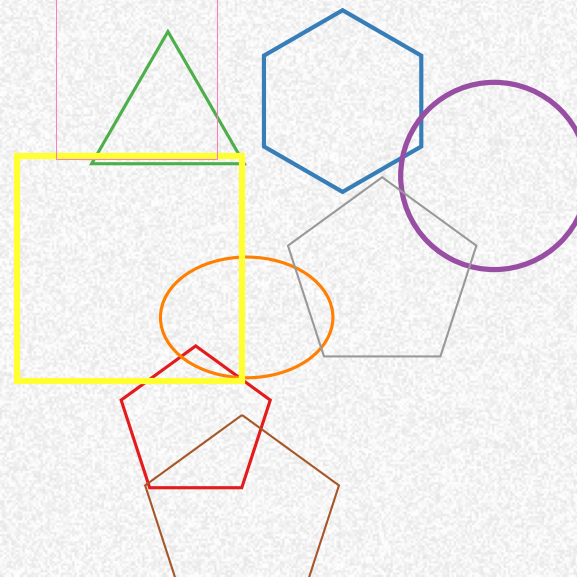[{"shape": "pentagon", "thickness": 1.5, "radius": 0.68, "center": [0.339, 0.264]}, {"shape": "hexagon", "thickness": 2, "radius": 0.79, "center": [0.593, 0.824]}, {"shape": "triangle", "thickness": 1.5, "radius": 0.76, "center": [0.291, 0.792]}, {"shape": "circle", "thickness": 2.5, "radius": 0.81, "center": [0.856, 0.694]}, {"shape": "oval", "thickness": 1.5, "radius": 0.75, "center": [0.427, 0.449]}, {"shape": "square", "thickness": 3, "radius": 0.97, "center": [0.224, 0.534]}, {"shape": "pentagon", "thickness": 1, "radius": 0.88, "center": [0.419, 0.104]}, {"shape": "square", "thickness": 0.5, "radius": 0.7, "center": [0.236, 0.863]}, {"shape": "pentagon", "thickness": 1, "radius": 0.86, "center": [0.662, 0.521]}]